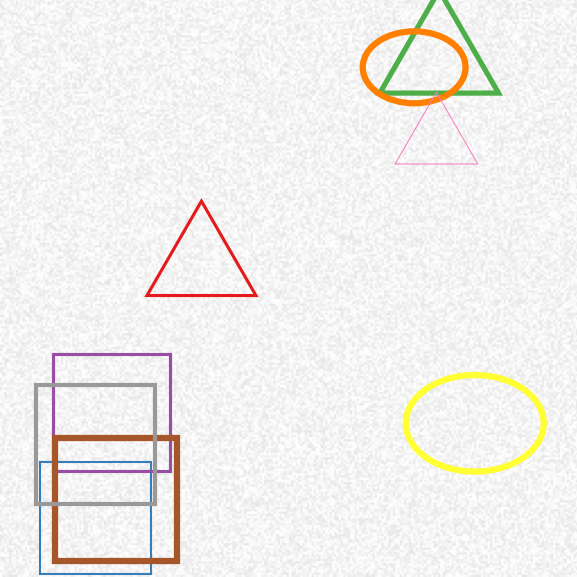[{"shape": "triangle", "thickness": 1.5, "radius": 0.54, "center": [0.349, 0.542]}, {"shape": "square", "thickness": 1, "radius": 0.48, "center": [0.166, 0.102]}, {"shape": "triangle", "thickness": 2.5, "radius": 0.59, "center": [0.76, 0.897]}, {"shape": "square", "thickness": 1.5, "radius": 0.51, "center": [0.193, 0.284]}, {"shape": "oval", "thickness": 3, "radius": 0.45, "center": [0.717, 0.883]}, {"shape": "oval", "thickness": 3, "radius": 0.6, "center": [0.822, 0.266]}, {"shape": "square", "thickness": 3, "radius": 0.53, "center": [0.201, 0.134]}, {"shape": "triangle", "thickness": 0.5, "radius": 0.41, "center": [0.756, 0.756]}, {"shape": "square", "thickness": 2, "radius": 0.51, "center": [0.165, 0.23]}]